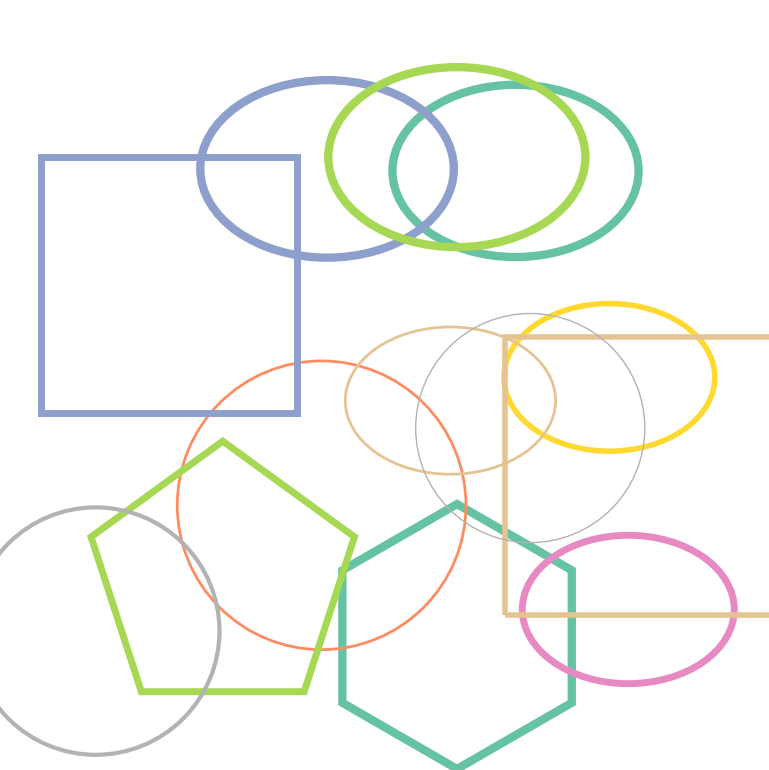[{"shape": "hexagon", "thickness": 3, "radius": 0.86, "center": [0.594, 0.173]}, {"shape": "oval", "thickness": 3, "radius": 0.8, "center": [0.67, 0.778]}, {"shape": "circle", "thickness": 1, "radius": 0.94, "center": [0.418, 0.344]}, {"shape": "square", "thickness": 2.5, "radius": 0.83, "center": [0.219, 0.63]}, {"shape": "oval", "thickness": 3, "radius": 0.82, "center": [0.425, 0.781]}, {"shape": "oval", "thickness": 2.5, "radius": 0.69, "center": [0.816, 0.208]}, {"shape": "oval", "thickness": 3, "radius": 0.83, "center": [0.593, 0.796]}, {"shape": "pentagon", "thickness": 2.5, "radius": 0.9, "center": [0.289, 0.247]}, {"shape": "oval", "thickness": 2, "radius": 0.68, "center": [0.791, 0.51]}, {"shape": "square", "thickness": 2, "radius": 0.9, "center": [0.836, 0.382]}, {"shape": "oval", "thickness": 1, "radius": 0.68, "center": [0.585, 0.48]}, {"shape": "circle", "thickness": 1.5, "radius": 0.8, "center": [0.124, 0.18]}, {"shape": "circle", "thickness": 0.5, "radius": 0.74, "center": [0.689, 0.444]}]